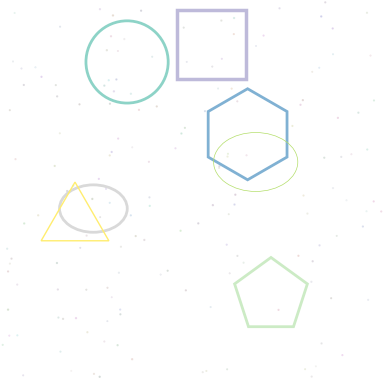[{"shape": "circle", "thickness": 2, "radius": 0.53, "center": [0.33, 0.839]}, {"shape": "square", "thickness": 2.5, "radius": 0.44, "center": [0.55, 0.884]}, {"shape": "hexagon", "thickness": 2, "radius": 0.59, "center": [0.643, 0.651]}, {"shape": "oval", "thickness": 0.5, "radius": 0.55, "center": [0.664, 0.579]}, {"shape": "oval", "thickness": 2, "radius": 0.44, "center": [0.243, 0.458]}, {"shape": "pentagon", "thickness": 2, "radius": 0.5, "center": [0.704, 0.232]}, {"shape": "triangle", "thickness": 1, "radius": 0.51, "center": [0.195, 0.425]}]